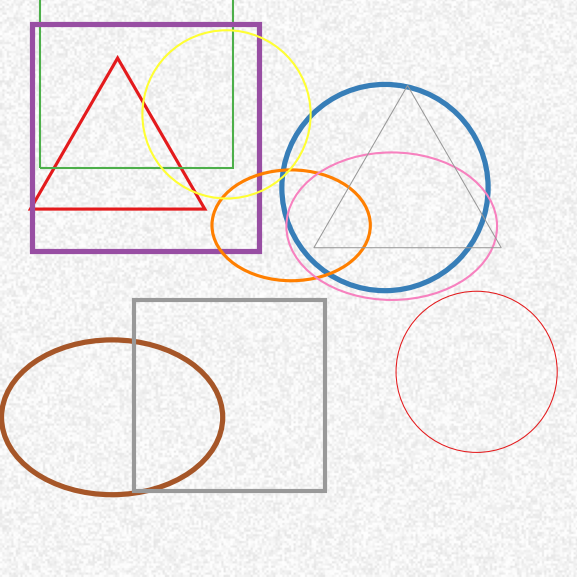[{"shape": "circle", "thickness": 0.5, "radius": 0.7, "center": [0.825, 0.355]}, {"shape": "triangle", "thickness": 1.5, "radius": 0.87, "center": [0.204, 0.724]}, {"shape": "circle", "thickness": 2.5, "radius": 0.89, "center": [0.667, 0.674]}, {"shape": "square", "thickness": 1, "radius": 0.84, "center": [0.237, 0.876]}, {"shape": "square", "thickness": 2.5, "radius": 0.98, "center": [0.252, 0.762]}, {"shape": "oval", "thickness": 1.5, "radius": 0.69, "center": [0.504, 0.609]}, {"shape": "circle", "thickness": 1, "radius": 0.73, "center": [0.392, 0.801]}, {"shape": "oval", "thickness": 2.5, "radius": 0.96, "center": [0.194, 0.277]}, {"shape": "oval", "thickness": 1, "radius": 0.91, "center": [0.678, 0.607]}, {"shape": "square", "thickness": 2, "radius": 0.83, "center": [0.397, 0.314]}, {"shape": "triangle", "thickness": 0.5, "radius": 0.94, "center": [0.706, 0.664]}]